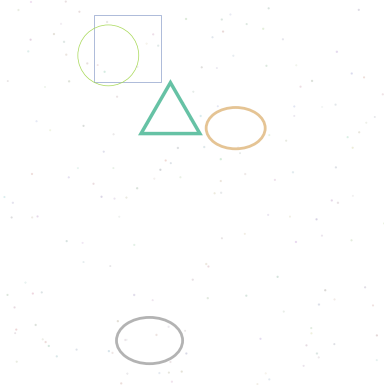[{"shape": "triangle", "thickness": 2.5, "radius": 0.44, "center": [0.443, 0.697]}, {"shape": "square", "thickness": 0.5, "radius": 0.43, "center": [0.331, 0.873]}, {"shape": "circle", "thickness": 0.5, "radius": 0.4, "center": [0.281, 0.856]}, {"shape": "oval", "thickness": 2, "radius": 0.38, "center": [0.612, 0.667]}, {"shape": "oval", "thickness": 2, "radius": 0.43, "center": [0.388, 0.115]}]